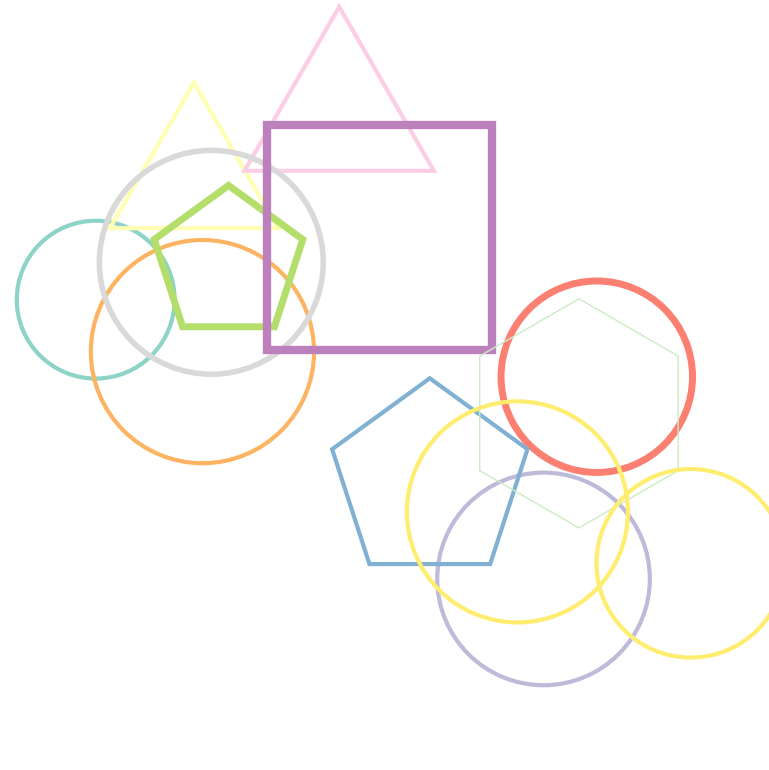[{"shape": "circle", "thickness": 1.5, "radius": 0.51, "center": [0.124, 0.611]}, {"shape": "triangle", "thickness": 1.5, "radius": 0.63, "center": [0.252, 0.767]}, {"shape": "circle", "thickness": 1.5, "radius": 0.69, "center": [0.706, 0.248]}, {"shape": "circle", "thickness": 2.5, "radius": 0.62, "center": [0.775, 0.511]}, {"shape": "pentagon", "thickness": 1.5, "radius": 0.67, "center": [0.558, 0.375]}, {"shape": "circle", "thickness": 1.5, "radius": 0.72, "center": [0.263, 0.543]}, {"shape": "pentagon", "thickness": 2.5, "radius": 0.51, "center": [0.297, 0.658]}, {"shape": "triangle", "thickness": 1.5, "radius": 0.71, "center": [0.441, 0.849]}, {"shape": "circle", "thickness": 2, "radius": 0.73, "center": [0.274, 0.659]}, {"shape": "square", "thickness": 3, "radius": 0.73, "center": [0.492, 0.691]}, {"shape": "hexagon", "thickness": 0.5, "radius": 0.74, "center": [0.752, 0.463]}, {"shape": "circle", "thickness": 1.5, "radius": 0.61, "center": [0.897, 0.268]}, {"shape": "circle", "thickness": 1.5, "radius": 0.72, "center": [0.672, 0.335]}]